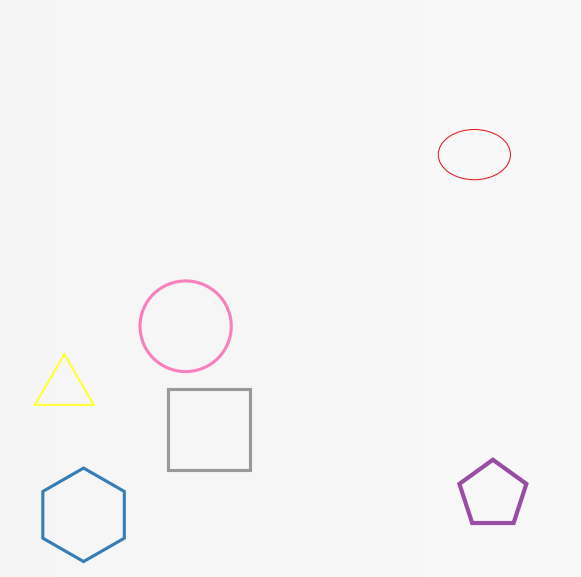[{"shape": "oval", "thickness": 0.5, "radius": 0.31, "center": [0.816, 0.731]}, {"shape": "hexagon", "thickness": 1.5, "radius": 0.4, "center": [0.144, 0.108]}, {"shape": "pentagon", "thickness": 2, "radius": 0.3, "center": [0.848, 0.142]}, {"shape": "triangle", "thickness": 1, "radius": 0.29, "center": [0.111, 0.327]}, {"shape": "circle", "thickness": 1.5, "radius": 0.39, "center": [0.319, 0.434]}, {"shape": "square", "thickness": 1.5, "radius": 0.35, "center": [0.359, 0.255]}]